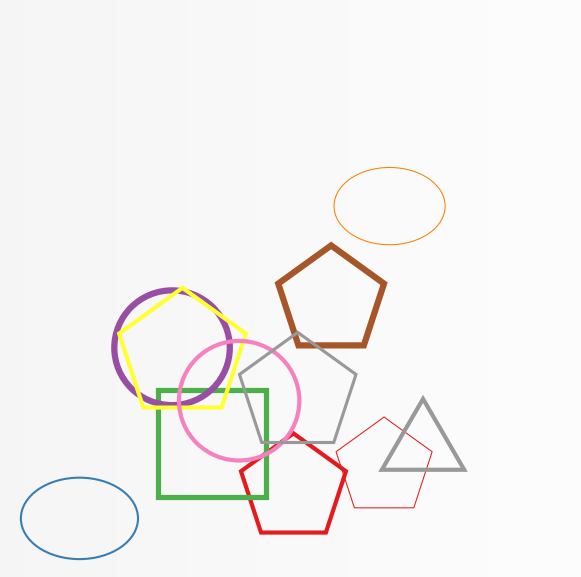[{"shape": "pentagon", "thickness": 0.5, "radius": 0.43, "center": [0.661, 0.19]}, {"shape": "pentagon", "thickness": 2, "radius": 0.47, "center": [0.505, 0.154]}, {"shape": "oval", "thickness": 1, "radius": 0.5, "center": [0.137, 0.101]}, {"shape": "square", "thickness": 2.5, "radius": 0.47, "center": [0.365, 0.231]}, {"shape": "circle", "thickness": 3, "radius": 0.5, "center": [0.296, 0.397]}, {"shape": "oval", "thickness": 0.5, "radius": 0.48, "center": [0.67, 0.642]}, {"shape": "pentagon", "thickness": 2, "radius": 0.57, "center": [0.314, 0.386]}, {"shape": "pentagon", "thickness": 3, "radius": 0.48, "center": [0.57, 0.478]}, {"shape": "circle", "thickness": 2, "radius": 0.52, "center": [0.411, 0.305]}, {"shape": "pentagon", "thickness": 1.5, "radius": 0.53, "center": [0.512, 0.318]}, {"shape": "triangle", "thickness": 2, "radius": 0.41, "center": [0.728, 0.227]}]